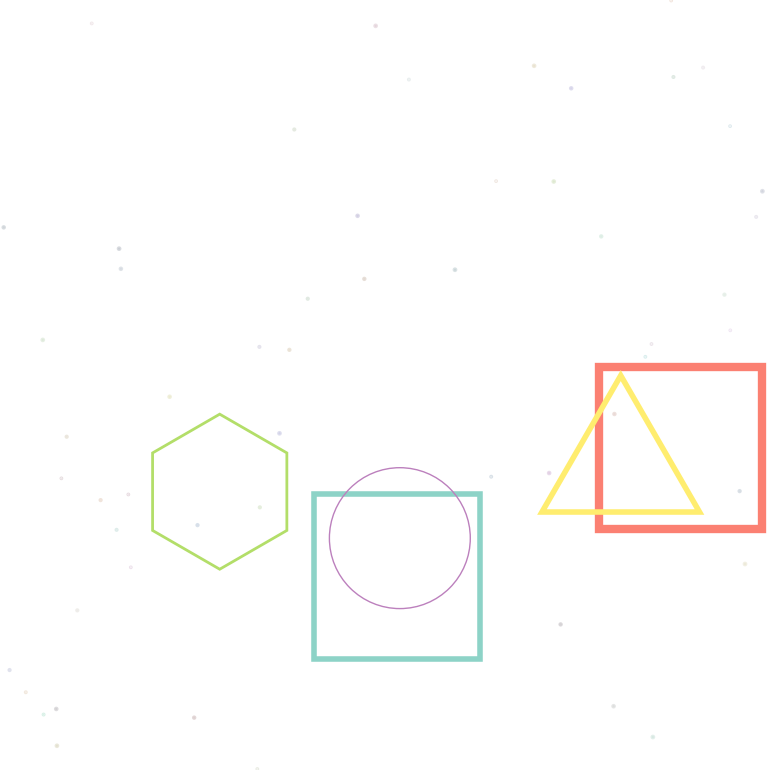[{"shape": "square", "thickness": 2, "radius": 0.54, "center": [0.516, 0.251]}, {"shape": "square", "thickness": 3, "radius": 0.53, "center": [0.884, 0.419]}, {"shape": "hexagon", "thickness": 1, "radius": 0.5, "center": [0.285, 0.361]}, {"shape": "circle", "thickness": 0.5, "radius": 0.46, "center": [0.519, 0.301]}, {"shape": "triangle", "thickness": 2, "radius": 0.59, "center": [0.806, 0.394]}]